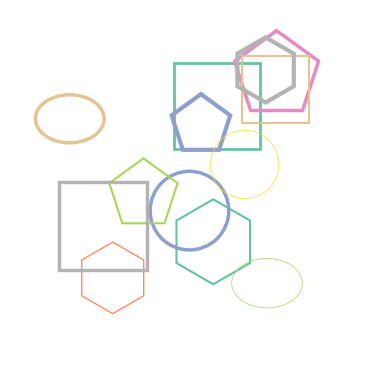[{"shape": "square", "thickness": 2, "radius": 0.56, "center": [0.564, 0.724]}, {"shape": "hexagon", "thickness": 1.5, "radius": 0.55, "center": [0.554, 0.372]}, {"shape": "hexagon", "thickness": 1, "radius": 0.46, "center": [0.293, 0.278]}, {"shape": "circle", "thickness": 2.5, "radius": 0.51, "center": [0.492, 0.453]}, {"shape": "pentagon", "thickness": 3, "radius": 0.4, "center": [0.522, 0.676]}, {"shape": "pentagon", "thickness": 2.5, "radius": 0.57, "center": [0.718, 0.806]}, {"shape": "oval", "thickness": 0.5, "radius": 0.46, "center": [0.694, 0.265]}, {"shape": "pentagon", "thickness": 1.5, "radius": 0.47, "center": [0.373, 0.495]}, {"shape": "circle", "thickness": 0.5, "radius": 0.44, "center": [0.636, 0.573]}, {"shape": "oval", "thickness": 2.5, "radius": 0.45, "center": [0.181, 0.691]}, {"shape": "square", "thickness": 1.5, "radius": 0.43, "center": [0.715, 0.767]}, {"shape": "square", "thickness": 2.5, "radius": 0.57, "center": [0.267, 0.413]}, {"shape": "hexagon", "thickness": 3, "radius": 0.42, "center": [0.69, 0.818]}]